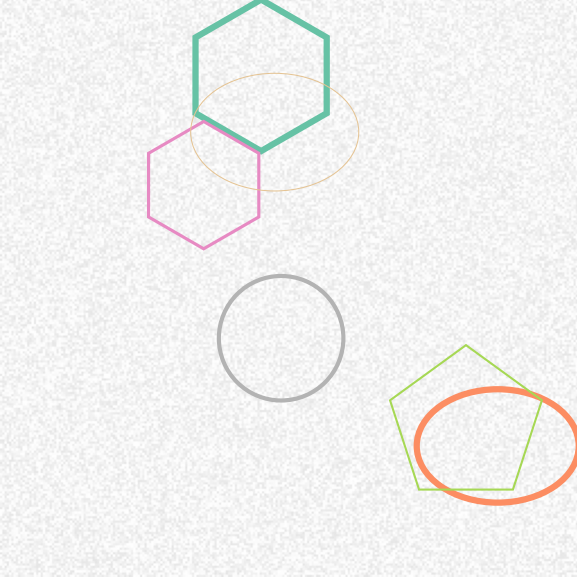[{"shape": "hexagon", "thickness": 3, "radius": 0.66, "center": [0.452, 0.869]}, {"shape": "oval", "thickness": 3, "radius": 0.7, "center": [0.862, 0.227]}, {"shape": "hexagon", "thickness": 1.5, "radius": 0.55, "center": [0.353, 0.679]}, {"shape": "pentagon", "thickness": 1, "radius": 0.69, "center": [0.807, 0.263]}, {"shape": "oval", "thickness": 0.5, "radius": 0.73, "center": [0.476, 0.77]}, {"shape": "circle", "thickness": 2, "radius": 0.54, "center": [0.487, 0.413]}]